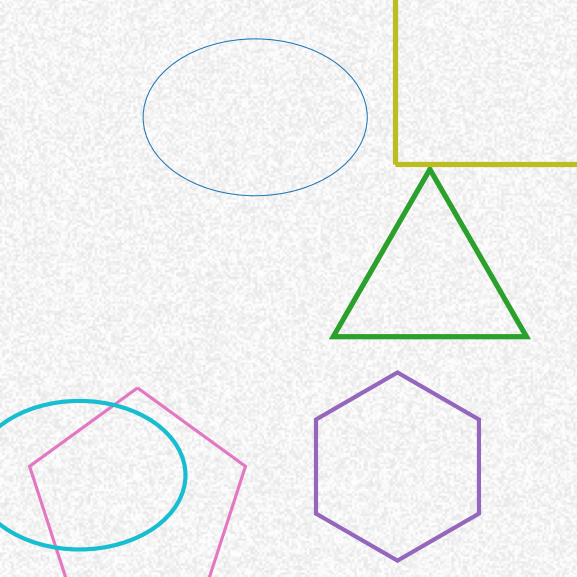[{"shape": "oval", "thickness": 0.5, "radius": 0.97, "center": [0.442, 0.796]}, {"shape": "triangle", "thickness": 2.5, "radius": 0.97, "center": [0.744, 0.513]}, {"shape": "hexagon", "thickness": 2, "radius": 0.81, "center": [0.688, 0.191]}, {"shape": "pentagon", "thickness": 1.5, "radius": 0.98, "center": [0.238, 0.131]}, {"shape": "square", "thickness": 2.5, "radius": 0.9, "center": [0.864, 0.895]}, {"shape": "oval", "thickness": 2, "radius": 0.92, "center": [0.137, 0.176]}]